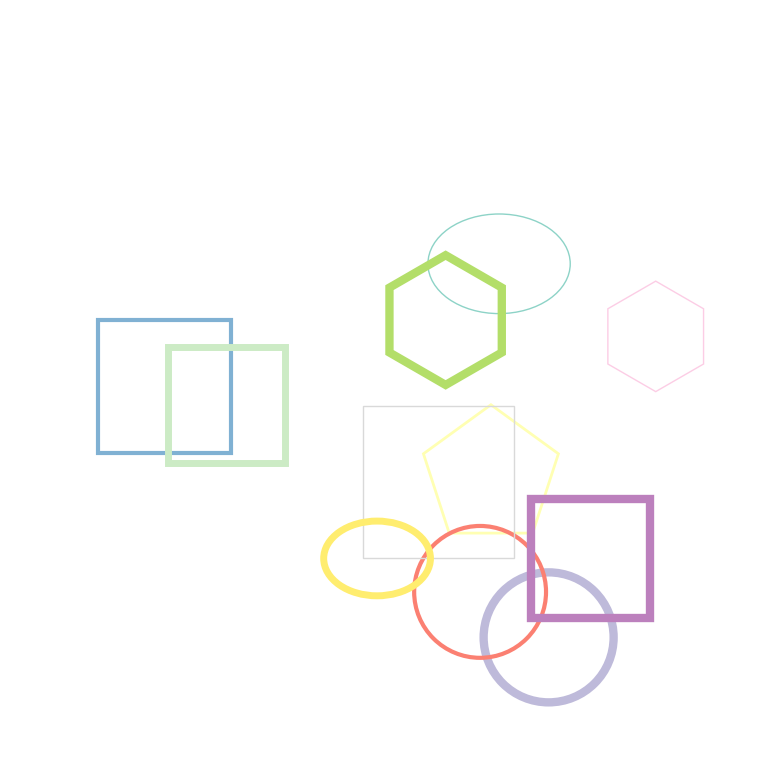[{"shape": "oval", "thickness": 0.5, "radius": 0.46, "center": [0.648, 0.657]}, {"shape": "pentagon", "thickness": 1, "radius": 0.46, "center": [0.638, 0.382]}, {"shape": "circle", "thickness": 3, "radius": 0.42, "center": [0.713, 0.172]}, {"shape": "circle", "thickness": 1.5, "radius": 0.43, "center": [0.623, 0.231]}, {"shape": "square", "thickness": 1.5, "radius": 0.43, "center": [0.214, 0.498]}, {"shape": "hexagon", "thickness": 3, "radius": 0.42, "center": [0.579, 0.584]}, {"shape": "hexagon", "thickness": 0.5, "radius": 0.36, "center": [0.852, 0.563]}, {"shape": "square", "thickness": 0.5, "radius": 0.49, "center": [0.57, 0.374]}, {"shape": "square", "thickness": 3, "radius": 0.39, "center": [0.767, 0.275]}, {"shape": "square", "thickness": 2.5, "radius": 0.38, "center": [0.294, 0.474]}, {"shape": "oval", "thickness": 2.5, "radius": 0.35, "center": [0.49, 0.275]}]